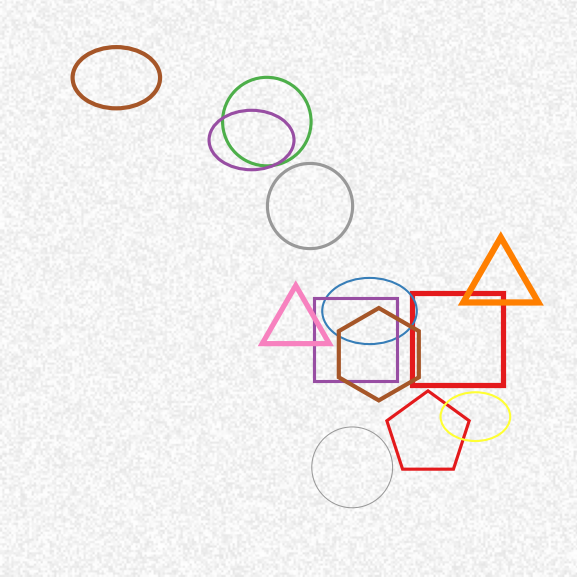[{"shape": "square", "thickness": 2.5, "radius": 0.39, "center": [0.793, 0.412]}, {"shape": "pentagon", "thickness": 1.5, "radius": 0.37, "center": [0.741, 0.247]}, {"shape": "oval", "thickness": 1, "radius": 0.41, "center": [0.64, 0.461]}, {"shape": "circle", "thickness": 1.5, "radius": 0.38, "center": [0.462, 0.789]}, {"shape": "oval", "thickness": 1.5, "radius": 0.37, "center": [0.436, 0.757]}, {"shape": "square", "thickness": 1.5, "radius": 0.36, "center": [0.616, 0.411]}, {"shape": "triangle", "thickness": 3, "radius": 0.38, "center": [0.867, 0.513]}, {"shape": "oval", "thickness": 1, "radius": 0.3, "center": [0.823, 0.278]}, {"shape": "hexagon", "thickness": 2, "radius": 0.4, "center": [0.656, 0.386]}, {"shape": "oval", "thickness": 2, "radius": 0.38, "center": [0.201, 0.865]}, {"shape": "triangle", "thickness": 2.5, "radius": 0.34, "center": [0.512, 0.438]}, {"shape": "circle", "thickness": 0.5, "radius": 0.35, "center": [0.61, 0.19]}, {"shape": "circle", "thickness": 1.5, "radius": 0.37, "center": [0.537, 0.642]}]